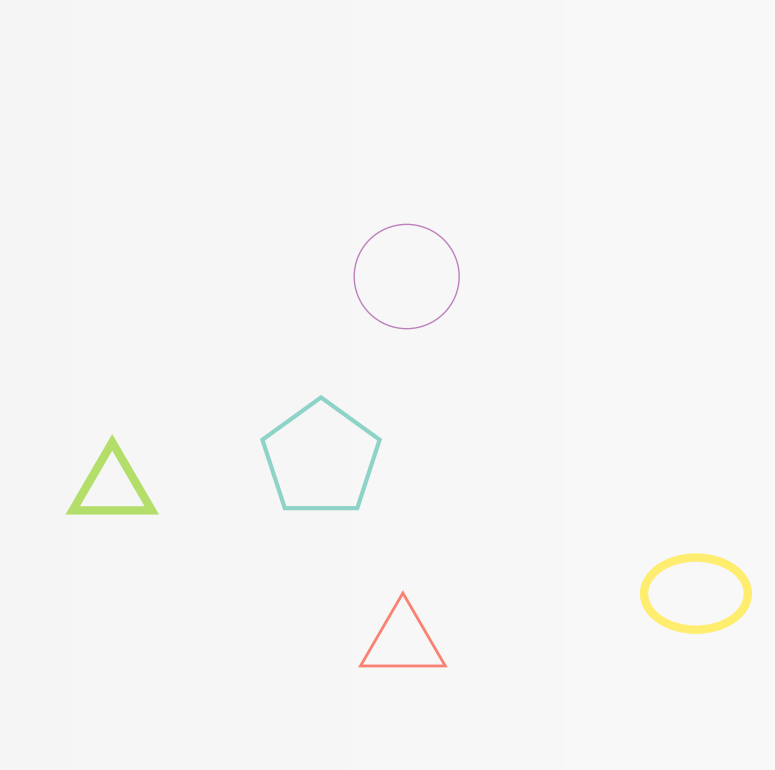[{"shape": "pentagon", "thickness": 1.5, "radius": 0.4, "center": [0.414, 0.404]}, {"shape": "triangle", "thickness": 1, "radius": 0.32, "center": [0.52, 0.167]}, {"shape": "triangle", "thickness": 3, "radius": 0.29, "center": [0.145, 0.367]}, {"shape": "circle", "thickness": 0.5, "radius": 0.34, "center": [0.525, 0.641]}, {"shape": "oval", "thickness": 3, "radius": 0.33, "center": [0.898, 0.229]}]